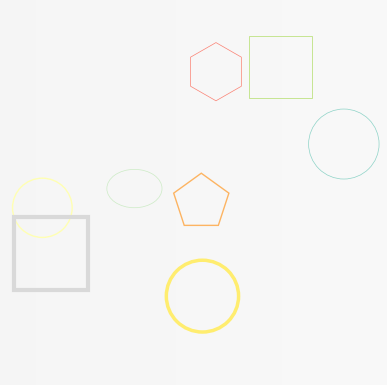[{"shape": "circle", "thickness": 0.5, "radius": 0.45, "center": [0.887, 0.626]}, {"shape": "circle", "thickness": 1, "radius": 0.38, "center": [0.109, 0.46]}, {"shape": "hexagon", "thickness": 0.5, "radius": 0.38, "center": [0.557, 0.814]}, {"shape": "pentagon", "thickness": 1, "radius": 0.37, "center": [0.519, 0.475]}, {"shape": "square", "thickness": 0.5, "radius": 0.41, "center": [0.724, 0.826]}, {"shape": "square", "thickness": 3, "radius": 0.47, "center": [0.132, 0.342]}, {"shape": "oval", "thickness": 0.5, "radius": 0.36, "center": [0.347, 0.51]}, {"shape": "circle", "thickness": 2.5, "radius": 0.47, "center": [0.522, 0.231]}]